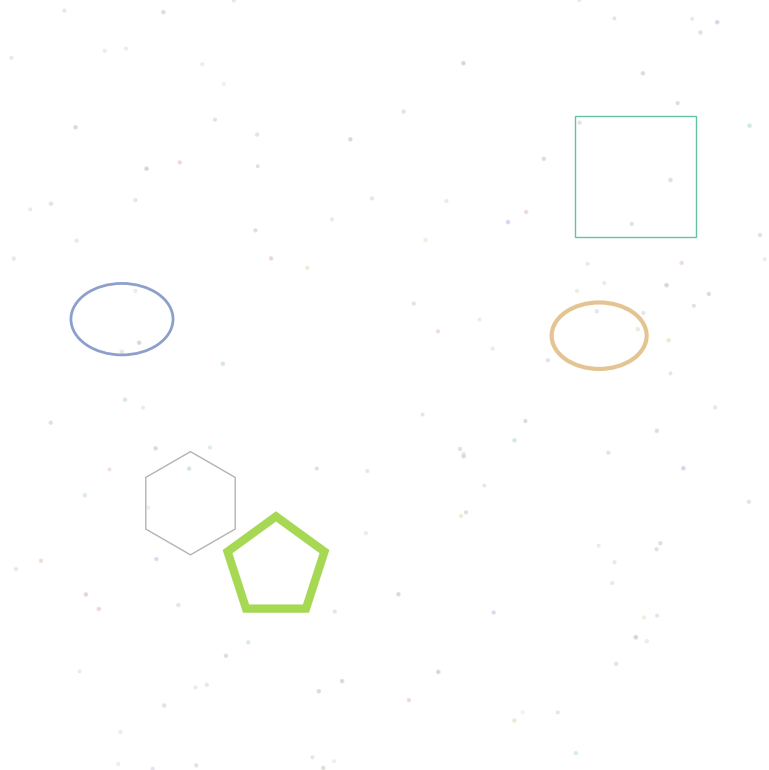[{"shape": "square", "thickness": 0.5, "radius": 0.39, "center": [0.825, 0.77]}, {"shape": "oval", "thickness": 1, "radius": 0.33, "center": [0.158, 0.585]}, {"shape": "pentagon", "thickness": 3, "radius": 0.33, "center": [0.358, 0.263]}, {"shape": "oval", "thickness": 1.5, "radius": 0.31, "center": [0.778, 0.564]}, {"shape": "hexagon", "thickness": 0.5, "radius": 0.34, "center": [0.247, 0.346]}]